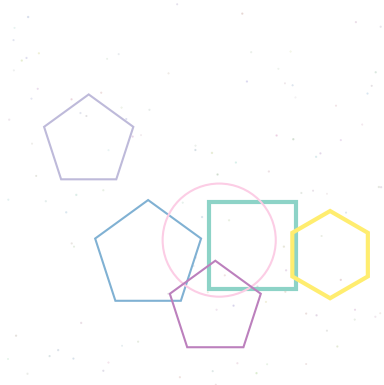[{"shape": "square", "thickness": 3, "radius": 0.57, "center": [0.656, 0.363]}, {"shape": "pentagon", "thickness": 1.5, "radius": 0.61, "center": [0.23, 0.633]}, {"shape": "pentagon", "thickness": 1.5, "radius": 0.72, "center": [0.385, 0.336]}, {"shape": "circle", "thickness": 1.5, "radius": 0.73, "center": [0.569, 0.376]}, {"shape": "pentagon", "thickness": 1.5, "radius": 0.62, "center": [0.559, 0.199]}, {"shape": "hexagon", "thickness": 3, "radius": 0.57, "center": [0.857, 0.339]}]